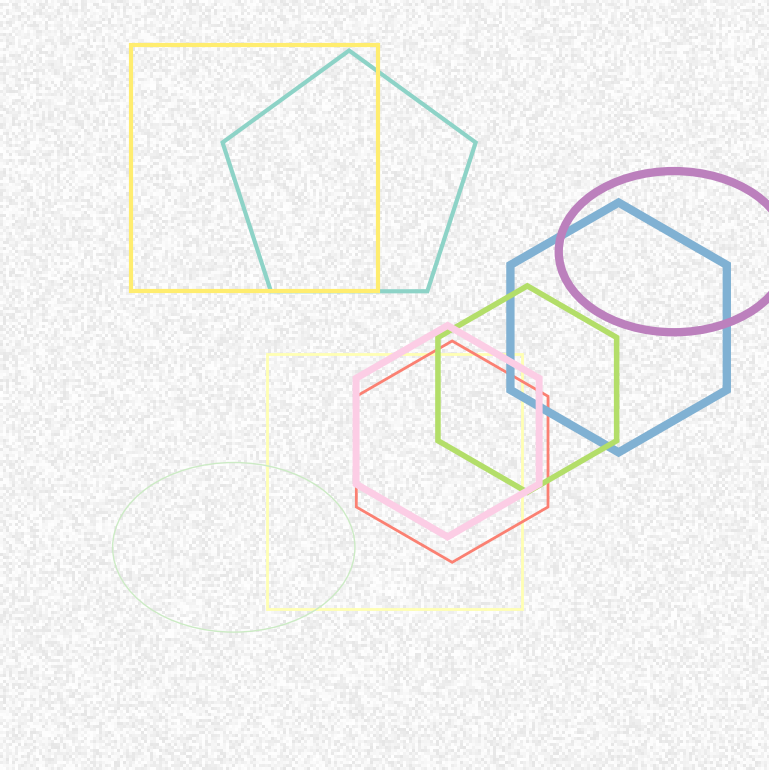[{"shape": "pentagon", "thickness": 1.5, "radius": 0.86, "center": [0.453, 0.762]}, {"shape": "square", "thickness": 1, "radius": 0.83, "center": [0.512, 0.375]}, {"shape": "hexagon", "thickness": 1, "radius": 0.72, "center": [0.587, 0.413]}, {"shape": "hexagon", "thickness": 3, "radius": 0.81, "center": [0.803, 0.575]}, {"shape": "hexagon", "thickness": 2, "radius": 0.67, "center": [0.685, 0.495]}, {"shape": "hexagon", "thickness": 2.5, "radius": 0.69, "center": [0.581, 0.44]}, {"shape": "oval", "thickness": 3, "radius": 0.75, "center": [0.875, 0.673]}, {"shape": "oval", "thickness": 0.5, "radius": 0.79, "center": [0.304, 0.289]}, {"shape": "square", "thickness": 1.5, "radius": 0.8, "center": [0.331, 0.782]}]